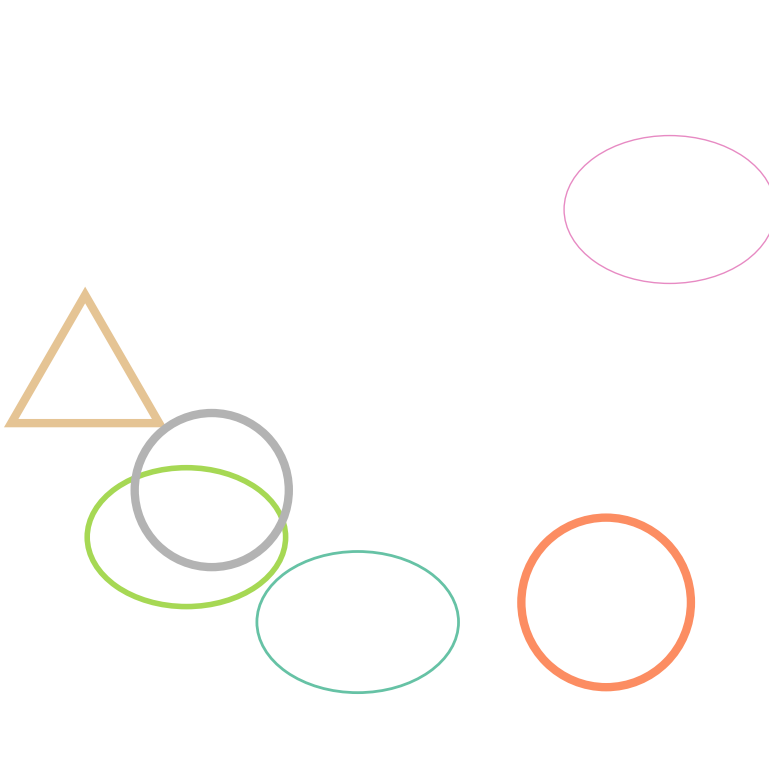[{"shape": "oval", "thickness": 1, "radius": 0.65, "center": [0.465, 0.192]}, {"shape": "circle", "thickness": 3, "radius": 0.55, "center": [0.787, 0.218]}, {"shape": "oval", "thickness": 0.5, "radius": 0.69, "center": [0.87, 0.728]}, {"shape": "oval", "thickness": 2, "radius": 0.64, "center": [0.242, 0.302]}, {"shape": "triangle", "thickness": 3, "radius": 0.55, "center": [0.111, 0.506]}, {"shape": "circle", "thickness": 3, "radius": 0.5, "center": [0.275, 0.364]}]